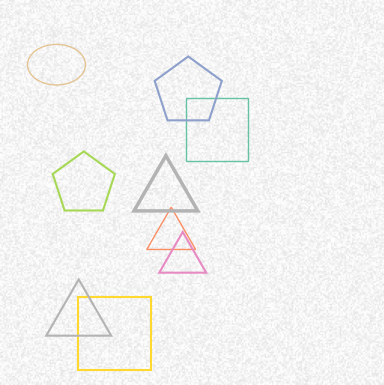[{"shape": "square", "thickness": 1, "radius": 0.4, "center": [0.564, 0.664]}, {"shape": "triangle", "thickness": 1, "radius": 0.37, "center": [0.445, 0.389]}, {"shape": "pentagon", "thickness": 1.5, "radius": 0.46, "center": [0.489, 0.762]}, {"shape": "triangle", "thickness": 1.5, "radius": 0.35, "center": [0.475, 0.327]}, {"shape": "pentagon", "thickness": 1.5, "radius": 0.42, "center": [0.218, 0.522]}, {"shape": "square", "thickness": 1.5, "radius": 0.47, "center": [0.296, 0.135]}, {"shape": "oval", "thickness": 1, "radius": 0.38, "center": [0.147, 0.832]}, {"shape": "triangle", "thickness": 1.5, "radius": 0.49, "center": [0.204, 0.177]}, {"shape": "triangle", "thickness": 2.5, "radius": 0.48, "center": [0.431, 0.5]}]